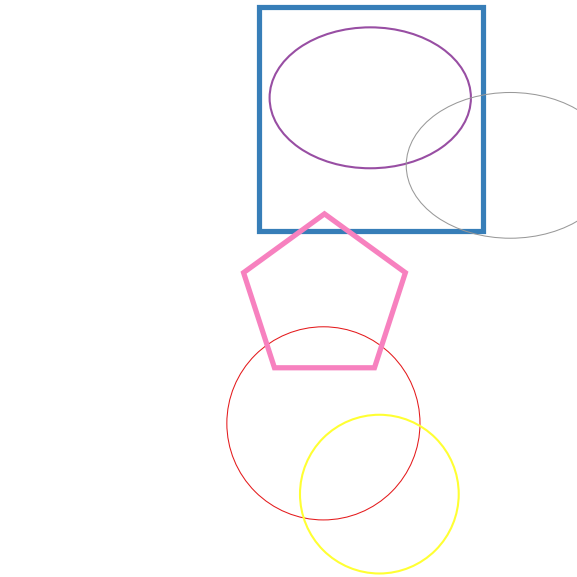[{"shape": "circle", "thickness": 0.5, "radius": 0.84, "center": [0.56, 0.266]}, {"shape": "square", "thickness": 2.5, "radius": 0.97, "center": [0.643, 0.793]}, {"shape": "oval", "thickness": 1, "radius": 0.87, "center": [0.641, 0.83]}, {"shape": "circle", "thickness": 1, "radius": 0.69, "center": [0.657, 0.144]}, {"shape": "pentagon", "thickness": 2.5, "radius": 0.74, "center": [0.562, 0.481]}, {"shape": "oval", "thickness": 0.5, "radius": 0.9, "center": [0.884, 0.713]}]